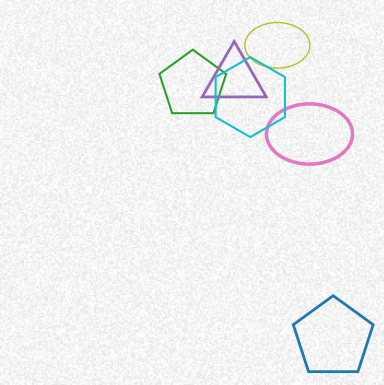[{"shape": "pentagon", "thickness": 2, "radius": 0.55, "center": [0.865, 0.123]}, {"shape": "pentagon", "thickness": 1.5, "radius": 0.46, "center": [0.501, 0.78]}, {"shape": "triangle", "thickness": 2, "radius": 0.48, "center": [0.608, 0.796]}, {"shape": "oval", "thickness": 2.5, "radius": 0.56, "center": [0.804, 0.652]}, {"shape": "oval", "thickness": 1, "radius": 0.42, "center": [0.72, 0.882]}, {"shape": "hexagon", "thickness": 1.5, "radius": 0.52, "center": [0.65, 0.748]}]